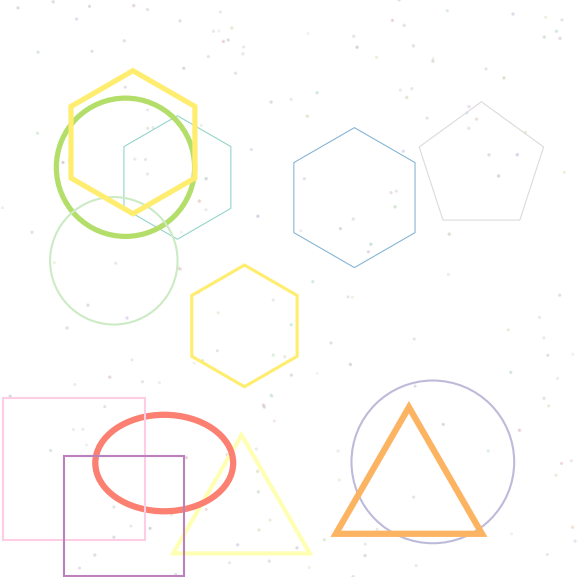[{"shape": "hexagon", "thickness": 0.5, "radius": 0.53, "center": [0.307, 0.692]}, {"shape": "triangle", "thickness": 2, "radius": 0.68, "center": [0.418, 0.109]}, {"shape": "circle", "thickness": 1, "radius": 0.7, "center": [0.749, 0.199]}, {"shape": "oval", "thickness": 3, "radius": 0.6, "center": [0.284, 0.197]}, {"shape": "hexagon", "thickness": 0.5, "radius": 0.61, "center": [0.614, 0.657]}, {"shape": "triangle", "thickness": 3, "radius": 0.73, "center": [0.708, 0.148]}, {"shape": "circle", "thickness": 2.5, "radius": 0.6, "center": [0.217, 0.709]}, {"shape": "square", "thickness": 1, "radius": 0.61, "center": [0.128, 0.187]}, {"shape": "pentagon", "thickness": 0.5, "radius": 0.57, "center": [0.834, 0.71]}, {"shape": "square", "thickness": 1, "radius": 0.52, "center": [0.215, 0.106]}, {"shape": "circle", "thickness": 1, "radius": 0.55, "center": [0.197, 0.548]}, {"shape": "hexagon", "thickness": 1.5, "radius": 0.53, "center": [0.423, 0.435]}, {"shape": "hexagon", "thickness": 2.5, "radius": 0.62, "center": [0.23, 0.753]}]